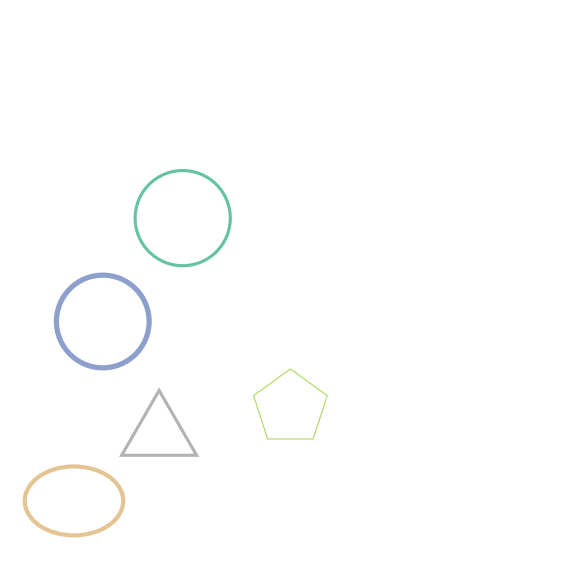[{"shape": "circle", "thickness": 1.5, "radius": 0.41, "center": [0.316, 0.621]}, {"shape": "circle", "thickness": 2.5, "radius": 0.4, "center": [0.178, 0.442]}, {"shape": "pentagon", "thickness": 0.5, "radius": 0.34, "center": [0.503, 0.293]}, {"shape": "oval", "thickness": 2, "radius": 0.43, "center": [0.128, 0.132]}, {"shape": "triangle", "thickness": 1.5, "radius": 0.37, "center": [0.276, 0.248]}]